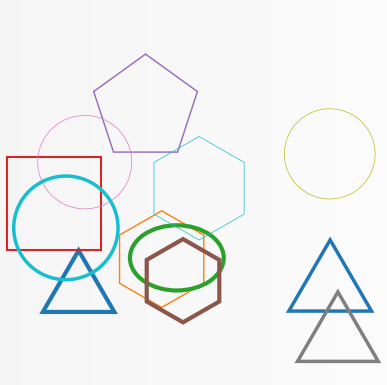[{"shape": "triangle", "thickness": 2.5, "radius": 0.62, "center": [0.852, 0.254]}, {"shape": "triangle", "thickness": 3, "radius": 0.53, "center": [0.203, 0.243]}, {"shape": "hexagon", "thickness": 1, "radius": 0.63, "center": [0.417, 0.327]}, {"shape": "oval", "thickness": 3, "radius": 0.6, "center": [0.456, 0.33]}, {"shape": "square", "thickness": 1.5, "radius": 0.61, "center": [0.139, 0.472]}, {"shape": "pentagon", "thickness": 1, "radius": 0.7, "center": [0.376, 0.719]}, {"shape": "hexagon", "thickness": 3, "radius": 0.54, "center": [0.472, 0.271]}, {"shape": "circle", "thickness": 0.5, "radius": 0.61, "center": [0.219, 0.579]}, {"shape": "triangle", "thickness": 2.5, "radius": 0.6, "center": [0.872, 0.121]}, {"shape": "circle", "thickness": 0.5, "radius": 0.59, "center": [0.851, 0.6]}, {"shape": "circle", "thickness": 2.5, "radius": 0.67, "center": [0.17, 0.408]}, {"shape": "hexagon", "thickness": 0.5, "radius": 0.67, "center": [0.514, 0.511]}]